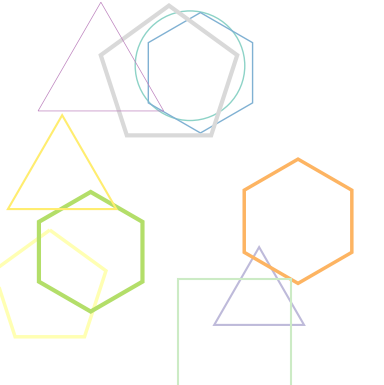[{"shape": "circle", "thickness": 1, "radius": 0.71, "center": [0.493, 0.829]}, {"shape": "pentagon", "thickness": 2.5, "radius": 0.77, "center": [0.129, 0.249]}, {"shape": "triangle", "thickness": 1.5, "radius": 0.67, "center": [0.673, 0.223]}, {"shape": "hexagon", "thickness": 1, "radius": 0.78, "center": [0.521, 0.811]}, {"shape": "hexagon", "thickness": 2.5, "radius": 0.81, "center": [0.774, 0.425]}, {"shape": "hexagon", "thickness": 3, "radius": 0.78, "center": [0.236, 0.346]}, {"shape": "pentagon", "thickness": 3, "radius": 0.93, "center": [0.439, 0.799]}, {"shape": "triangle", "thickness": 0.5, "radius": 0.94, "center": [0.262, 0.806]}, {"shape": "square", "thickness": 1.5, "radius": 0.73, "center": [0.609, 0.129]}, {"shape": "triangle", "thickness": 1.5, "radius": 0.81, "center": [0.161, 0.538]}]